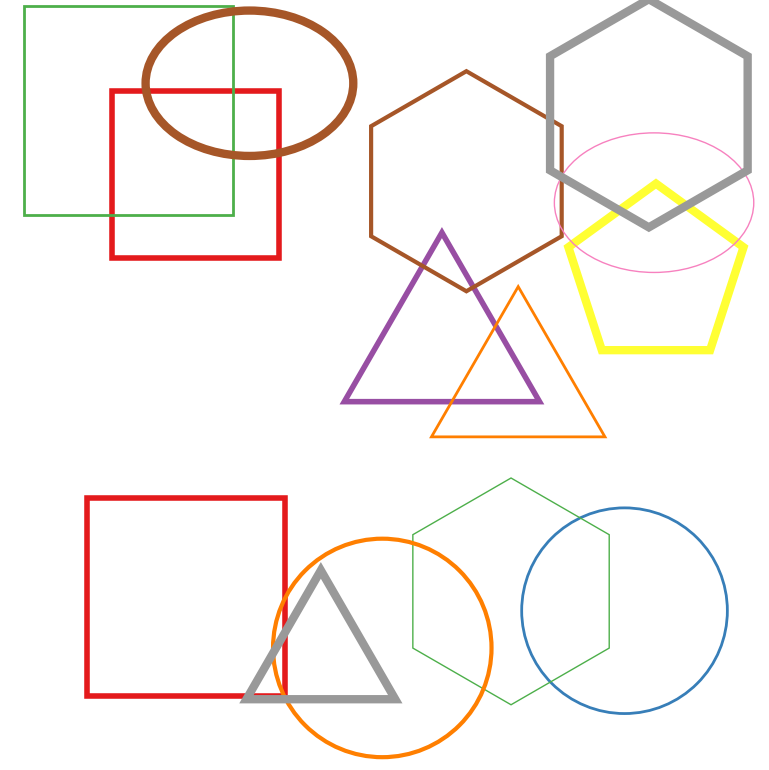[{"shape": "square", "thickness": 2, "radius": 0.54, "center": [0.254, 0.773]}, {"shape": "square", "thickness": 2, "radius": 0.64, "center": [0.241, 0.224]}, {"shape": "circle", "thickness": 1, "radius": 0.67, "center": [0.811, 0.207]}, {"shape": "hexagon", "thickness": 0.5, "radius": 0.74, "center": [0.664, 0.232]}, {"shape": "square", "thickness": 1, "radius": 0.68, "center": [0.166, 0.857]}, {"shape": "triangle", "thickness": 2, "radius": 0.73, "center": [0.574, 0.552]}, {"shape": "circle", "thickness": 1.5, "radius": 0.71, "center": [0.496, 0.159]}, {"shape": "triangle", "thickness": 1, "radius": 0.65, "center": [0.673, 0.498]}, {"shape": "pentagon", "thickness": 3, "radius": 0.6, "center": [0.852, 0.642]}, {"shape": "hexagon", "thickness": 1.5, "radius": 0.71, "center": [0.606, 0.765]}, {"shape": "oval", "thickness": 3, "radius": 0.67, "center": [0.324, 0.892]}, {"shape": "oval", "thickness": 0.5, "radius": 0.65, "center": [0.849, 0.737]}, {"shape": "triangle", "thickness": 3, "radius": 0.56, "center": [0.417, 0.148]}, {"shape": "hexagon", "thickness": 3, "radius": 0.74, "center": [0.843, 0.853]}]